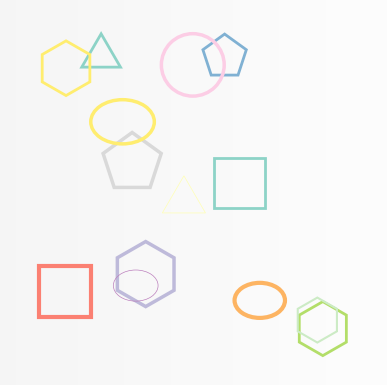[{"shape": "triangle", "thickness": 2, "radius": 0.29, "center": [0.261, 0.854]}, {"shape": "square", "thickness": 2, "radius": 0.33, "center": [0.617, 0.524]}, {"shape": "triangle", "thickness": 0.5, "radius": 0.32, "center": [0.475, 0.479]}, {"shape": "hexagon", "thickness": 2.5, "radius": 0.42, "center": [0.376, 0.288]}, {"shape": "square", "thickness": 3, "radius": 0.33, "center": [0.167, 0.242]}, {"shape": "pentagon", "thickness": 2, "radius": 0.29, "center": [0.58, 0.853]}, {"shape": "oval", "thickness": 3, "radius": 0.33, "center": [0.67, 0.22]}, {"shape": "hexagon", "thickness": 2, "radius": 0.35, "center": [0.833, 0.146]}, {"shape": "circle", "thickness": 2.5, "radius": 0.41, "center": [0.498, 0.831]}, {"shape": "pentagon", "thickness": 2.5, "radius": 0.39, "center": [0.341, 0.577]}, {"shape": "oval", "thickness": 0.5, "radius": 0.29, "center": [0.35, 0.258]}, {"shape": "hexagon", "thickness": 1.5, "radius": 0.29, "center": [0.819, 0.169]}, {"shape": "oval", "thickness": 2.5, "radius": 0.41, "center": [0.316, 0.684]}, {"shape": "hexagon", "thickness": 2, "radius": 0.36, "center": [0.17, 0.823]}]